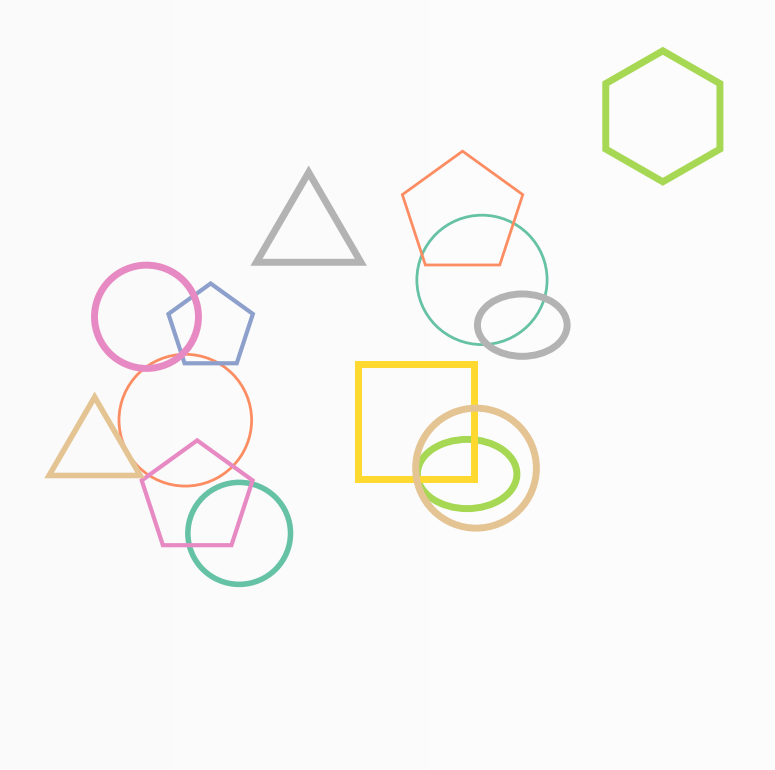[{"shape": "circle", "thickness": 1, "radius": 0.42, "center": [0.622, 0.637]}, {"shape": "circle", "thickness": 2, "radius": 0.33, "center": [0.309, 0.307]}, {"shape": "pentagon", "thickness": 1, "radius": 0.41, "center": [0.597, 0.722]}, {"shape": "circle", "thickness": 1, "radius": 0.43, "center": [0.239, 0.454]}, {"shape": "pentagon", "thickness": 1.5, "radius": 0.29, "center": [0.272, 0.575]}, {"shape": "circle", "thickness": 2.5, "radius": 0.34, "center": [0.189, 0.589]}, {"shape": "pentagon", "thickness": 1.5, "radius": 0.38, "center": [0.254, 0.353]}, {"shape": "oval", "thickness": 2.5, "radius": 0.32, "center": [0.603, 0.384]}, {"shape": "hexagon", "thickness": 2.5, "radius": 0.43, "center": [0.855, 0.849]}, {"shape": "square", "thickness": 2.5, "radius": 0.37, "center": [0.537, 0.452]}, {"shape": "circle", "thickness": 2.5, "radius": 0.39, "center": [0.614, 0.392]}, {"shape": "triangle", "thickness": 2, "radius": 0.34, "center": [0.122, 0.416]}, {"shape": "triangle", "thickness": 2.5, "radius": 0.39, "center": [0.398, 0.698]}, {"shape": "oval", "thickness": 2.5, "radius": 0.29, "center": [0.674, 0.578]}]